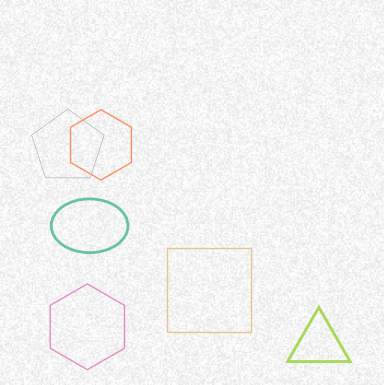[{"shape": "oval", "thickness": 2, "radius": 0.5, "center": [0.233, 0.414]}, {"shape": "hexagon", "thickness": 1, "radius": 0.46, "center": [0.262, 0.624]}, {"shape": "hexagon", "thickness": 1, "radius": 0.56, "center": [0.227, 0.151]}, {"shape": "triangle", "thickness": 2, "radius": 0.47, "center": [0.828, 0.108]}, {"shape": "square", "thickness": 1, "radius": 0.54, "center": [0.543, 0.246]}, {"shape": "pentagon", "thickness": 0.5, "radius": 0.49, "center": [0.176, 0.618]}]